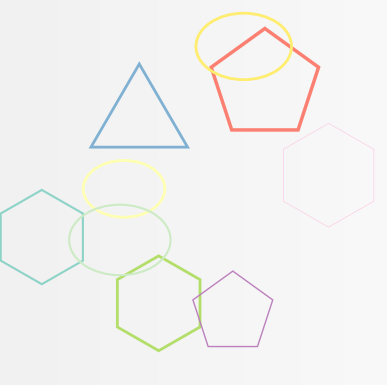[{"shape": "hexagon", "thickness": 1.5, "radius": 0.61, "center": [0.108, 0.384]}, {"shape": "oval", "thickness": 2, "radius": 0.53, "center": [0.32, 0.51]}, {"shape": "pentagon", "thickness": 2.5, "radius": 0.73, "center": [0.684, 0.78]}, {"shape": "triangle", "thickness": 2, "radius": 0.72, "center": [0.359, 0.69]}, {"shape": "hexagon", "thickness": 2, "radius": 0.62, "center": [0.41, 0.212]}, {"shape": "hexagon", "thickness": 0.5, "radius": 0.67, "center": [0.848, 0.545]}, {"shape": "pentagon", "thickness": 1, "radius": 0.54, "center": [0.601, 0.188]}, {"shape": "oval", "thickness": 1.5, "radius": 0.65, "center": [0.309, 0.377]}, {"shape": "oval", "thickness": 2, "radius": 0.62, "center": [0.629, 0.879]}]